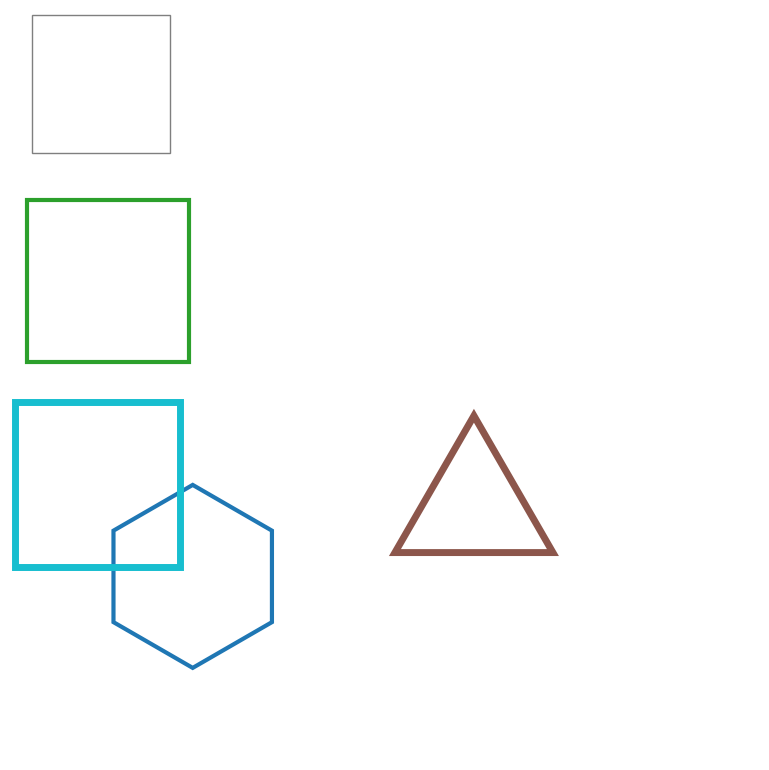[{"shape": "hexagon", "thickness": 1.5, "radius": 0.59, "center": [0.25, 0.251]}, {"shape": "square", "thickness": 1.5, "radius": 0.53, "center": [0.141, 0.635]}, {"shape": "triangle", "thickness": 2.5, "radius": 0.59, "center": [0.615, 0.342]}, {"shape": "square", "thickness": 0.5, "radius": 0.45, "center": [0.131, 0.89]}, {"shape": "square", "thickness": 2.5, "radius": 0.53, "center": [0.127, 0.371]}]